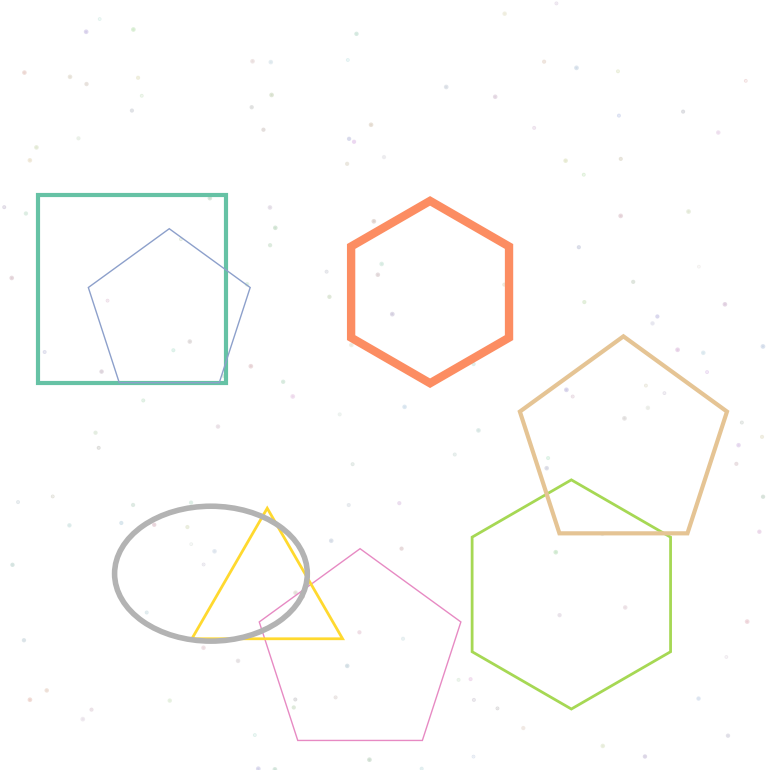[{"shape": "square", "thickness": 1.5, "radius": 0.61, "center": [0.171, 0.625]}, {"shape": "hexagon", "thickness": 3, "radius": 0.59, "center": [0.559, 0.621]}, {"shape": "pentagon", "thickness": 0.5, "radius": 0.55, "center": [0.22, 0.592]}, {"shape": "pentagon", "thickness": 0.5, "radius": 0.69, "center": [0.468, 0.15]}, {"shape": "hexagon", "thickness": 1, "radius": 0.74, "center": [0.742, 0.228]}, {"shape": "triangle", "thickness": 1, "radius": 0.57, "center": [0.347, 0.227]}, {"shape": "pentagon", "thickness": 1.5, "radius": 0.71, "center": [0.81, 0.422]}, {"shape": "oval", "thickness": 2, "radius": 0.63, "center": [0.274, 0.255]}]